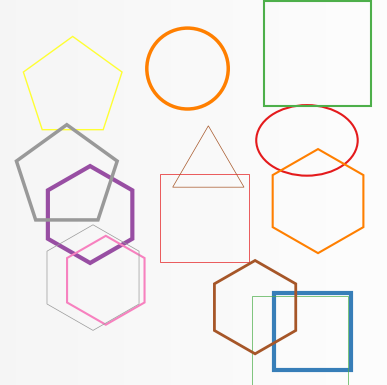[{"shape": "oval", "thickness": 1.5, "radius": 0.65, "center": [0.792, 0.635]}, {"shape": "square", "thickness": 0.5, "radius": 0.57, "center": [0.527, 0.433]}, {"shape": "square", "thickness": 3, "radius": 0.5, "center": [0.807, 0.139]}, {"shape": "square", "thickness": 1.5, "radius": 0.69, "center": [0.82, 0.861]}, {"shape": "square", "thickness": 0.5, "radius": 0.62, "center": [0.775, 0.107]}, {"shape": "hexagon", "thickness": 3, "radius": 0.63, "center": [0.233, 0.443]}, {"shape": "hexagon", "thickness": 1.5, "radius": 0.68, "center": [0.821, 0.478]}, {"shape": "circle", "thickness": 2.5, "radius": 0.53, "center": [0.484, 0.822]}, {"shape": "pentagon", "thickness": 1, "radius": 0.67, "center": [0.188, 0.771]}, {"shape": "hexagon", "thickness": 2, "radius": 0.61, "center": [0.658, 0.202]}, {"shape": "triangle", "thickness": 0.5, "radius": 0.53, "center": [0.538, 0.567]}, {"shape": "hexagon", "thickness": 1.5, "radius": 0.58, "center": [0.273, 0.272]}, {"shape": "pentagon", "thickness": 2.5, "radius": 0.68, "center": [0.172, 0.539]}, {"shape": "hexagon", "thickness": 0.5, "radius": 0.69, "center": [0.24, 0.279]}]